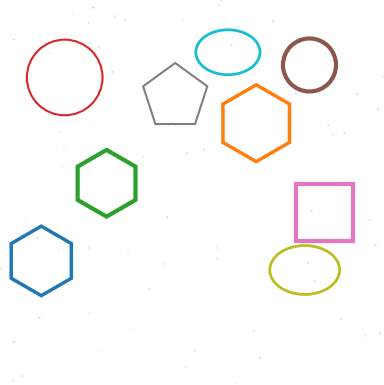[{"shape": "hexagon", "thickness": 2.5, "radius": 0.45, "center": [0.107, 0.322]}, {"shape": "hexagon", "thickness": 2.5, "radius": 0.5, "center": [0.666, 0.68]}, {"shape": "hexagon", "thickness": 3, "radius": 0.43, "center": [0.277, 0.524]}, {"shape": "circle", "thickness": 1.5, "radius": 0.49, "center": [0.168, 0.799]}, {"shape": "circle", "thickness": 3, "radius": 0.34, "center": [0.804, 0.831]}, {"shape": "square", "thickness": 3, "radius": 0.37, "center": [0.842, 0.449]}, {"shape": "pentagon", "thickness": 1.5, "radius": 0.44, "center": [0.455, 0.749]}, {"shape": "oval", "thickness": 2, "radius": 0.45, "center": [0.791, 0.299]}, {"shape": "oval", "thickness": 2, "radius": 0.42, "center": [0.592, 0.864]}]